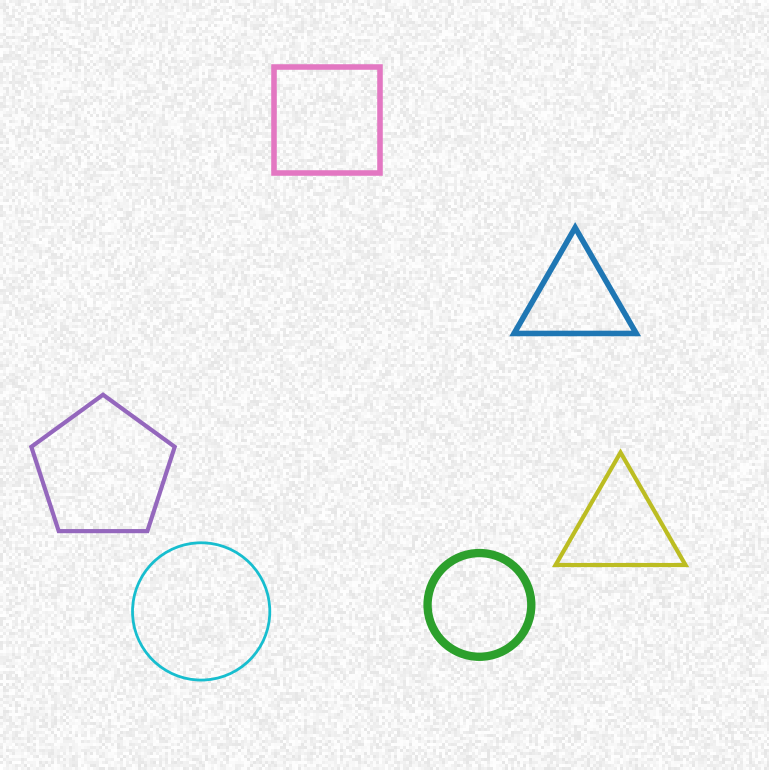[{"shape": "triangle", "thickness": 2, "radius": 0.46, "center": [0.747, 0.613]}, {"shape": "circle", "thickness": 3, "radius": 0.34, "center": [0.623, 0.214]}, {"shape": "pentagon", "thickness": 1.5, "radius": 0.49, "center": [0.134, 0.389]}, {"shape": "square", "thickness": 2, "radius": 0.34, "center": [0.425, 0.844]}, {"shape": "triangle", "thickness": 1.5, "radius": 0.49, "center": [0.806, 0.315]}, {"shape": "circle", "thickness": 1, "radius": 0.45, "center": [0.261, 0.206]}]